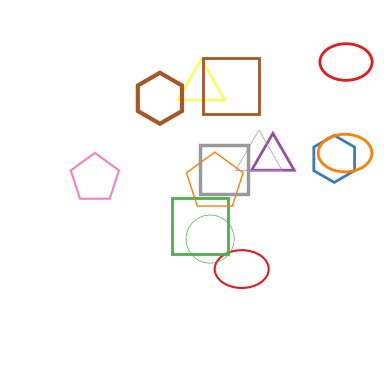[{"shape": "oval", "thickness": 2, "radius": 0.34, "center": [0.899, 0.839]}, {"shape": "oval", "thickness": 1.5, "radius": 0.35, "center": [0.628, 0.301]}, {"shape": "hexagon", "thickness": 2, "radius": 0.31, "center": [0.868, 0.587]}, {"shape": "square", "thickness": 2, "radius": 0.36, "center": [0.52, 0.413]}, {"shape": "circle", "thickness": 0.5, "radius": 0.31, "center": [0.546, 0.379]}, {"shape": "triangle", "thickness": 2, "radius": 0.32, "center": [0.709, 0.59]}, {"shape": "pentagon", "thickness": 1, "radius": 0.39, "center": [0.558, 0.527]}, {"shape": "oval", "thickness": 2, "radius": 0.35, "center": [0.896, 0.602]}, {"shape": "triangle", "thickness": 1.5, "radius": 0.35, "center": [0.523, 0.775]}, {"shape": "hexagon", "thickness": 3, "radius": 0.33, "center": [0.415, 0.745]}, {"shape": "square", "thickness": 2, "radius": 0.36, "center": [0.599, 0.777]}, {"shape": "pentagon", "thickness": 1.5, "radius": 0.33, "center": [0.246, 0.537]}, {"shape": "square", "thickness": 2.5, "radius": 0.31, "center": [0.582, 0.56]}, {"shape": "triangle", "thickness": 0.5, "radius": 0.35, "center": [0.673, 0.592]}]